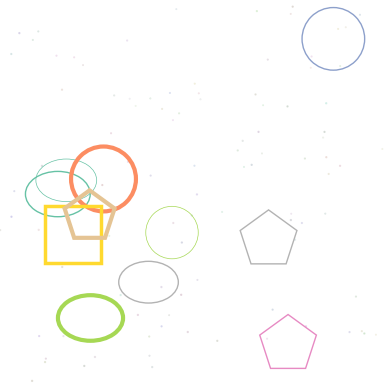[{"shape": "oval", "thickness": 1, "radius": 0.42, "center": [0.15, 0.496]}, {"shape": "oval", "thickness": 0.5, "radius": 0.39, "center": [0.172, 0.532]}, {"shape": "circle", "thickness": 3, "radius": 0.42, "center": [0.269, 0.535]}, {"shape": "circle", "thickness": 1, "radius": 0.41, "center": [0.866, 0.899]}, {"shape": "pentagon", "thickness": 1, "radius": 0.39, "center": [0.748, 0.106]}, {"shape": "circle", "thickness": 0.5, "radius": 0.34, "center": [0.447, 0.396]}, {"shape": "oval", "thickness": 3, "radius": 0.42, "center": [0.235, 0.174]}, {"shape": "square", "thickness": 2.5, "radius": 0.37, "center": [0.189, 0.391]}, {"shape": "pentagon", "thickness": 3, "radius": 0.34, "center": [0.233, 0.437]}, {"shape": "pentagon", "thickness": 1, "radius": 0.39, "center": [0.698, 0.377]}, {"shape": "oval", "thickness": 1, "radius": 0.39, "center": [0.386, 0.267]}]